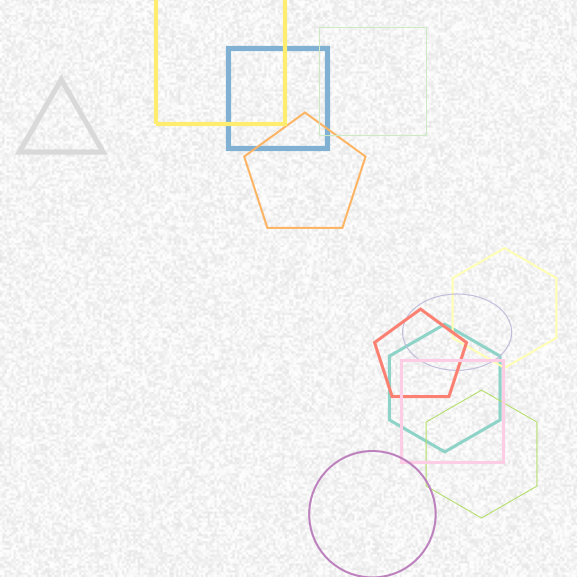[{"shape": "hexagon", "thickness": 1.5, "radius": 0.55, "center": [0.77, 0.327]}, {"shape": "hexagon", "thickness": 1, "radius": 0.52, "center": [0.874, 0.466]}, {"shape": "oval", "thickness": 0.5, "radius": 0.47, "center": [0.792, 0.424]}, {"shape": "pentagon", "thickness": 1.5, "radius": 0.42, "center": [0.728, 0.38]}, {"shape": "square", "thickness": 2.5, "radius": 0.43, "center": [0.481, 0.83]}, {"shape": "pentagon", "thickness": 1, "radius": 0.55, "center": [0.528, 0.694]}, {"shape": "hexagon", "thickness": 0.5, "radius": 0.55, "center": [0.834, 0.213]}, {"shape": "square", "thickness": 1.5, "radius": 0.44, "center": [0.782, 0.287]}, {"shape": "triangle", "thickness": 2.5, "radius": 0.42, "center": [0.106, 0.778]}, {"shape": "circle", "thickness": 1, "radius": 0.55, "center": [0.645, 0.109]}, {"shape": "square", "thickness": 0.5, "radius": 0.47, "center": [0.645, 0.859]}, {"shape": "square", "thickness": 2, "radius": 0.56, "center": [0.382, 0.896]}]